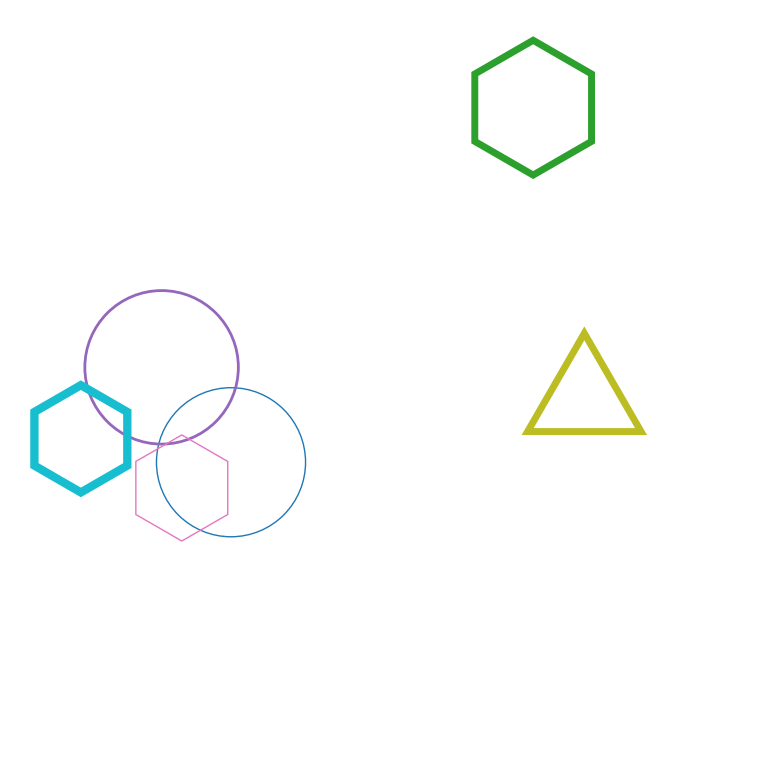[{"shape": "circle", "thickness": 0.5, "radius": 0.48, "center": [0.3, 0.4]}, {"shape": "hexagon", "thickness": 2.5, "radius": 0.44, "center": [0.692, 0.86]}, {"shape": "circle", "thickness": 1, "radius": 0.5, "center": [0.21, 0.523]}, {"shape": "hexagon", "thickness": 0.5, "radius": 0.34, "center": [0.236, 0.366]}, {"shape": "triangle", "thickness": 2.5, "radius": 0.43, "center": [0.759, 0.482]}, {"shape": "hexagon", "thickness": 3, "radius": 0.35, "center": [0.105, 0.43]}]